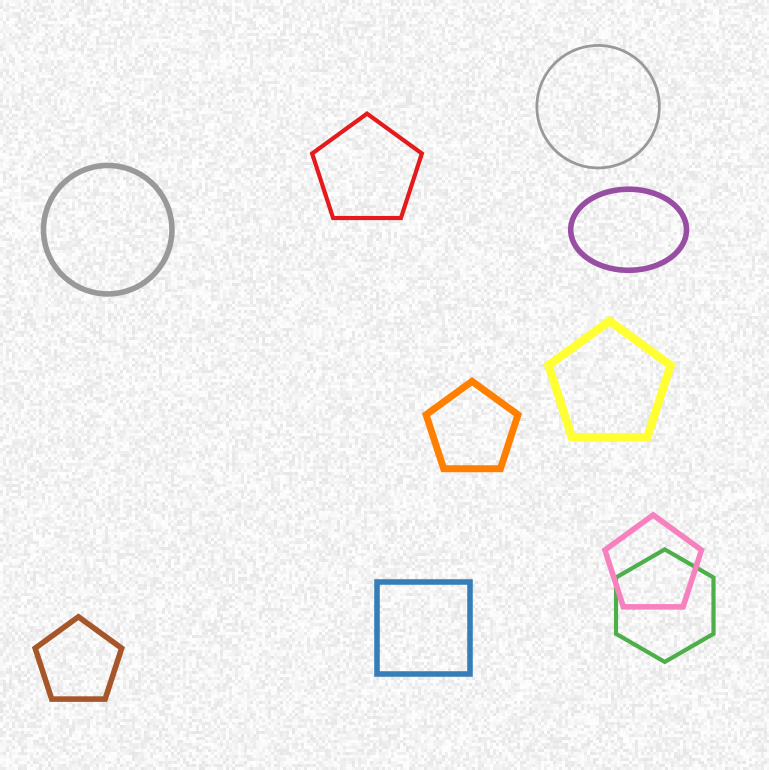[{"shape": "pentagon", "thickness": 1.5, "radius": 0.37, "center": [0.477, 0.777]}, {"shape": "square", "thickness": 2, "radius": 0.3, "center": [0.55, 0.185]}, {"shape": "hexagon", "thickness": 1.5, "radius": 0.37, "center": [0.863, 0.213]}, {"shape": "oval", "thickness": 2, "radius": 0.38, "center": [0.816, 0.702]}, {"shape": "pentagon", "thickness": 2.5, "radius": 0.31, "center": [0.613, 0.442]}, {"shape": "pentagon", "thickness": 3, "radius": 0.42, "center": [0.792, 0.5]}, {"shape": "pentagon", "thickness": 2, "radius": 0.3, "center": [0.102, 0.14]}, {"shape": "pentagon", "thickness": 2, "radius": 0.33, "center": [0.848, 0.265]}, {"shape": "circle", "thickness": 1, "radius": 0.4, "center": [0.777, 0.861]}, {"shape": "circle", "thickness": 2, "radius": 0.42, "center": [0.14, 0.702]}]